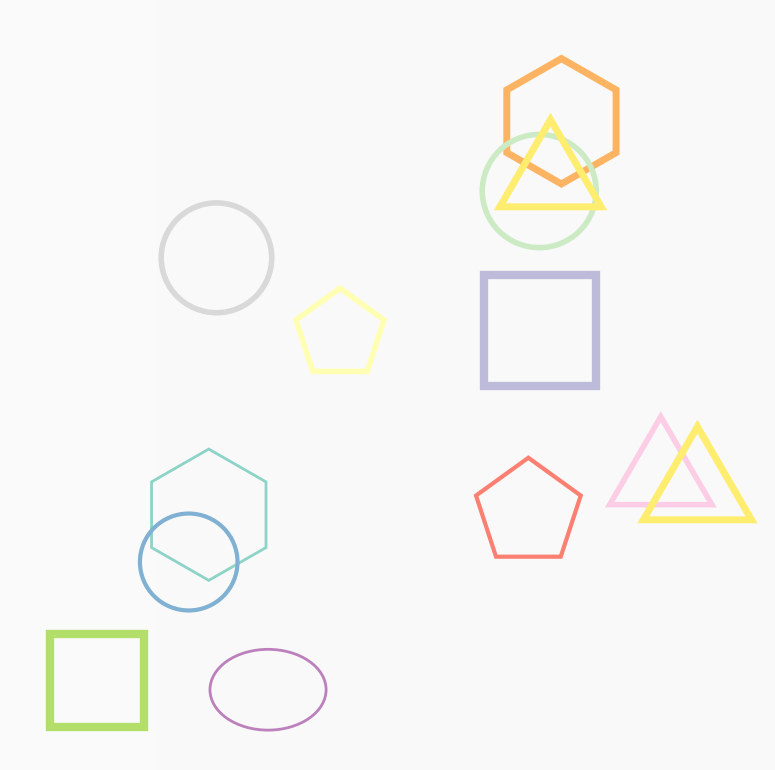[{"shape": "hexagon", "thickness": 1, "radius": 0.43, "center": [0.269, 0.332]}, {"shape": "pentagon", "thickness": 2, "radius": 0.3, "center": [0.439, 0.566]}, {"shape": "square", "thickness": 3, "radius": 0.36, "center": [0.697, 0.571]}, {"shape": "pentagon", "thickness": 1.5, "radius": 0.36, "center": [0.682, 0.334]}, {"shape": "circle", "thickness": 1.5, "radius": 0.31, "center": [0.244, 0.27]}, {"shape": "hexagon", "thickness": 2.5, "radius": 0.41, "center": [0.724, 0.843]}, {"shape": "square", "thickness": 3, "radius": 0.3, "center": [0.126, 0.116]}, {"shape": "triangle", "thickness": 2, "radius": 0.38, "center": [0.853, 0.383]}, {"shape": "circle", "thickness": 2, "radius": 0.36, "center": [0.279, 0.665]}, {"shape": "oval", "thickness": 1, "radius": 0.37, "center": [0.346, 0.104]}, {"shape": "circle", "thickness": 2, "radius": 0.37, "center": [0.696, 0.752]}, {"shape": "triangle", "thickness": 2.5, "radius": 0.38, "center": [0.71, 0.769]}, {"shape": "triangle", "thickness": 2.5, "radius": 0.4, "center": [0.9, 0.365]}]